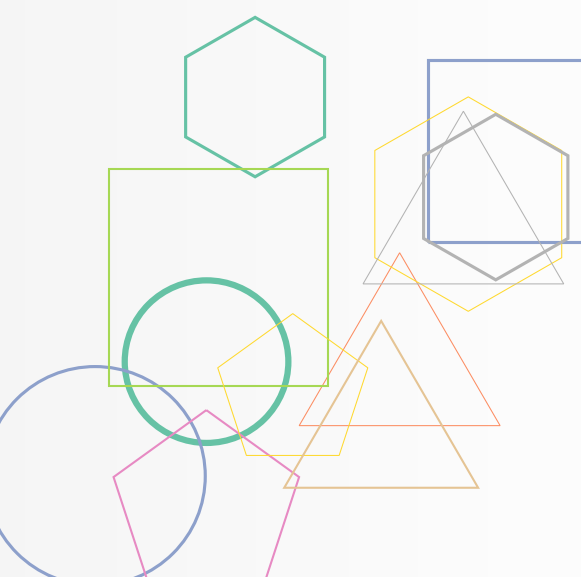[{"shape": "circle", "thickness": 3, "radius": 0.7, "center": [0.355, 0.373]}, {"shape": "hexagon", "thickness": 1.5, "radius": 0.69, "center": [0.439, 0.831]}, {"shape": "triangle", "thickness": 0.5, "radius": 1.0, "center": [0.688, 0.362]}, {"shape": "square", "thickness": 1.5, "radius": 0.78, "center": [0.893, 0.738]}, {"shape": "circle", "thickness": 1.5, "radius": 0.95, "center": [0.164, 0.175]}, {"shape": "pentagon", "thickness": 1, "radius": 0.84, "center": [0.355, 0.121]}, {"shape": "square", "thickness": 1, "radius": 0.94, "center": [0.376, 0.518]}, {"shape": "hexagon", "thickness": 0.5, "radius": 0.93, "center": [0.806, 0.646]}, {"shape": "pentagon", "thickness": 0.5, "radius": 0.68, "center": [0.504, 0.32]}, {"shape": "triangle", "thickness": 1, "radius": 0.96, "center": [0.656, 0.251]}, {"shape": "triangle", "thickness": 0.5, "radius": 1.0, "center": [0.797, 0.607]}, {"shape": "hexagon", "thickness": 1.5, "radius": 0.72, "center": [0.853, 0.658]}]